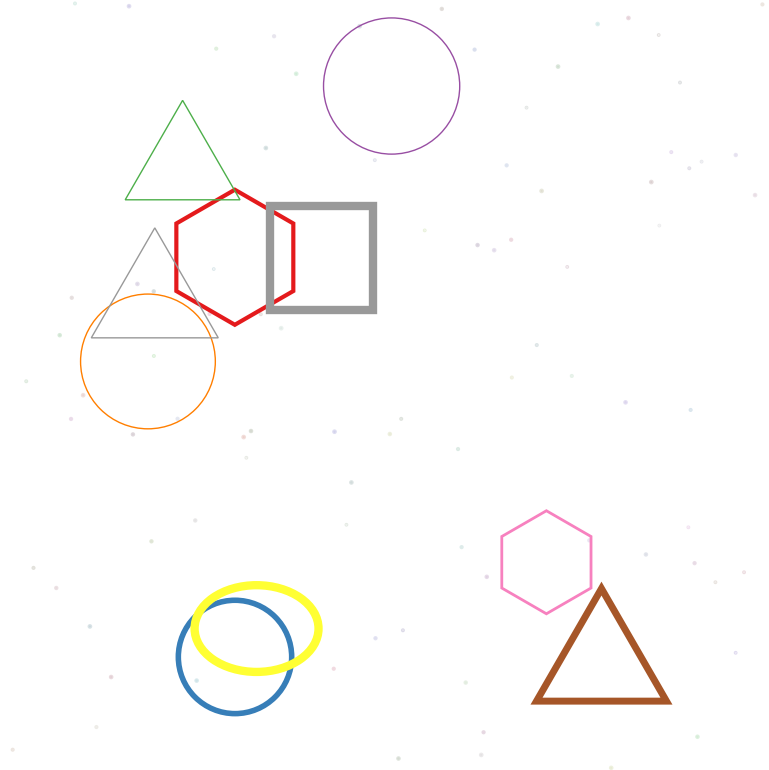[{"shape": "hexagon", "thickness": 1.5, "radius": 0.44, "center": [0.305, 0.666]}, {"shape": "circle", "thickness": 2, "radius": 0.37, "center": [0.305, 0.147]}, {"shape": "triangle", "thickness": 0.5, "radius": 0.43, "center": [0.237, 0.784]}, {"shape": "circle", "thickness": 0.5, "radius": 0.44, "center": [0.509, 0.888]}, {"shape": "circle", "thickness": 0.5, "radius": 0.44, "center": [0.192, 0.531]}, {"shape": "oval", "thickness": 3, "radius": 0.4, "center": [0.333, 0.184]}, {"shape": "triangle", "thickness": 2.5, "radius": 0.49, "center": [0.781, 0.138]}, {"shape": "hexagon", "thickness": 1, "radius": 0.33, "center": [0.71, 0.27]}, {"shape": "square", "thickness": 3, "radius": 0.34, "center": [0.418, 0.664]}, {"shape": "triangle", "thickness": 0.5, "radius": 0.48, "center": [0.201, 0.609]}]